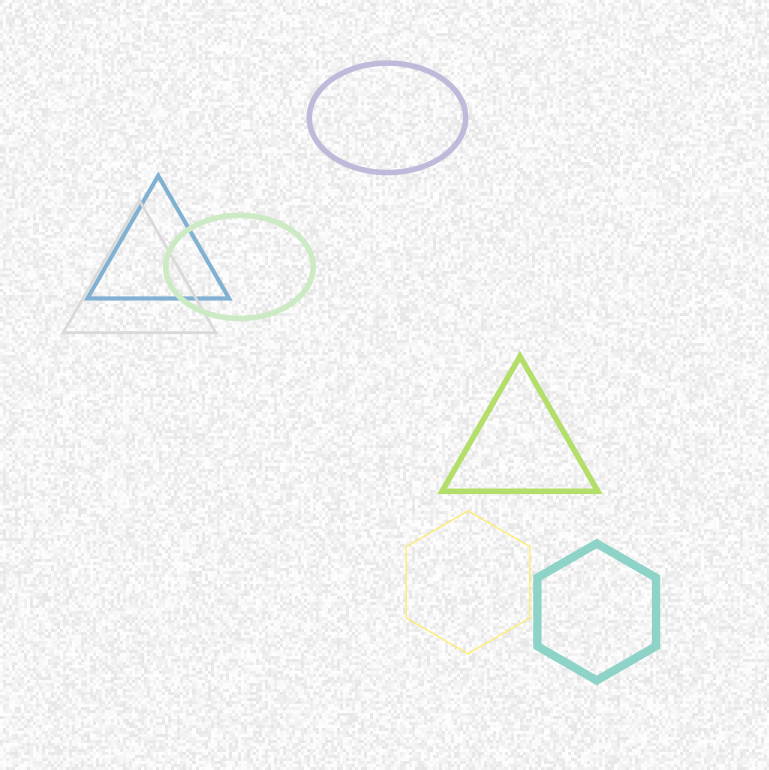[{"shape": "hexagon", "thickness": 3, "radius": 0.44, "center": [0.775, 0.205]}, {"shape": "oval", "thickness": 2, "radius": 0.51, "center": [0.503, 0.847]}, {"shape": "triangle", "thickness": 1.5, "radius": 0.53, "center": [0.205, 0.666]}, {"shape": "triangle", "thickness": 2, "radius": 0.58, "center": [0.675, 0.42]}, {"shape": "triangle", "thickness": 1, "radius": 0.57, "center": [0.181, 0.625]}, {"shape": "oval", "thickness": 2, "radius": 0.48, "center": [0.311, 0.653]}, {"shape": "hexagon", "thickness": 0.5, "radius": 0.46, "center": [0.608, 0.244]}]